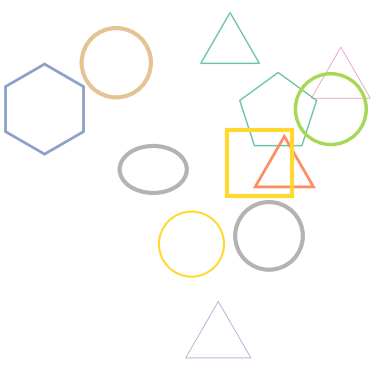[{"shape": "triangle", "thickness": 1, "radius": 0.44, "center": [0.598, 0.879]}, {"shape": "pentagon", "thickness": 1, "radius": 0.52, "center": [0.723, 0.707]}, {"shape": "triangle", "thickness": 2, "radius": 0.44, "center": [0.739, 0.558]}, {"shape": "hexagon", "thickness": 2, "radius": 0.58, "center": [0.116, 0.717]}, {"shape": "triangle", "thickness": 0.5, "radius": 0.49, "center": [0.567, 0.119]}, {"shape": "triangle", "thickness": 0.5, "radius": 0.44, "center": [0.885, 0.789]}, {"shape": "circle", "thickness": 2.5, "radius": 0.46, "center": [0.859, 0.717]}, {"shape": "square", "thickness": 3, "radius": 0.42, "center": [0.674, 0.576]}, {"shape": "circle", "thickness": 1.5, "radius": 0.42, "center": [0.497, 0.366]}, {"shape": "circle", "thickness": 3, "radius": 0.45, "center": [0.302, 0.837]}, {"shape": "oval", "thickness": 3, "radius": 0.44, "center": [0.398, 0.56]}, {"shape": "circle", "thickness": 3, "radius": 0.44, "center": [0.699, 0.387]}]